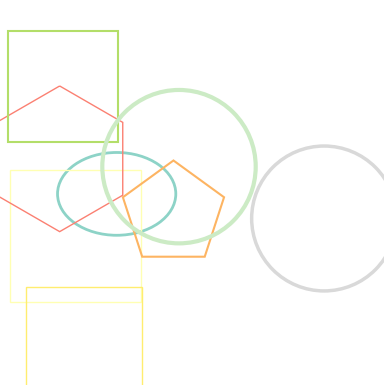[{"shape": "oval", "thickness": 2, "radius": 0.77, "center": [0.303, 0.496]}, {"shape": "square", "thickness": 1, "radius": 0.85, "center": [0.197, 0.388]}, {"shape": "hexagon", "thickness": 1, "radius": 0.95, "center": [0.155, 0.588]}, {"shape": "pentagon", "thickness": 1.5, "radius": 0.69, "center": [0.451, 0.445]}, {"shape": "square", "thickness": 1.5, "radius": 0.72, "center": [0.163, 0.775]}, {"shape": "circle", "thickness": 2.5, "radius": 0.94, "center": [0.842, 0.433]}, {"shape": "circle", "thickness": 3, "radius": 1.0, "center": [0.465, 0.567]}, {"shape": "square", "thickness": 1, "radius": 0.75, "center": [0.218, 0.105]}]